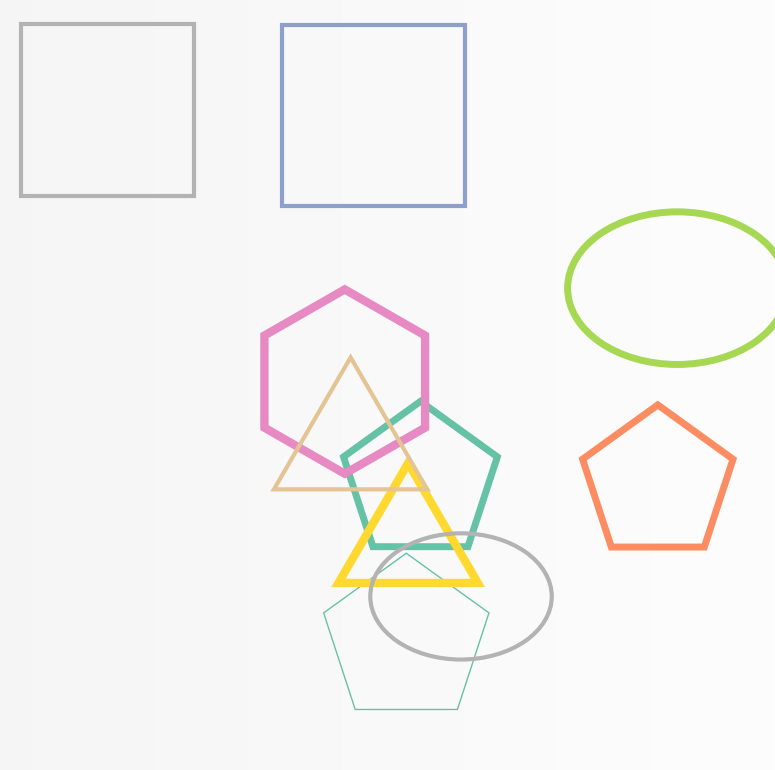[{"shape": "pentagon", "thickness": 2.5, "radius": 0.52, "center": [0.542, 0.374]}, {"shape": "pentagon", "thickness": 0.5, "radius": 0.56, "center": [0.524, 0.169]}, {"shape": "pentagon", "thickness": 2.5, "radius": 0.51, "center": [0.849, 0.372]}, {"shape": "square", "thickness": 1.5, "radius": 0.59, "center": [0.482, 0.85]}, {"shape": "hexagon", "thickness": 3, "radius": 0.6, "center": [0.445, 0.504]}, {"shape": "oval", "thickness": 2.5, "radius": 0.71, "center": [0.874, 0.626]}, {"shape": "triangle", "thickness": 3, "radius": 0.52, "center": [0.527, 0.295]}, {"shape": "triangle", "thickness": 1.5, "radius": 0.57, "center": [0.452, 0.422]}, {"shape": "square", "thickness": 1.5, "radius": 0.56, "center": [0.139, 0.857]}, {"shape": "oval", "thickness": 1.5, "radius": 0.59, "center": [0.595, 0.225]}]